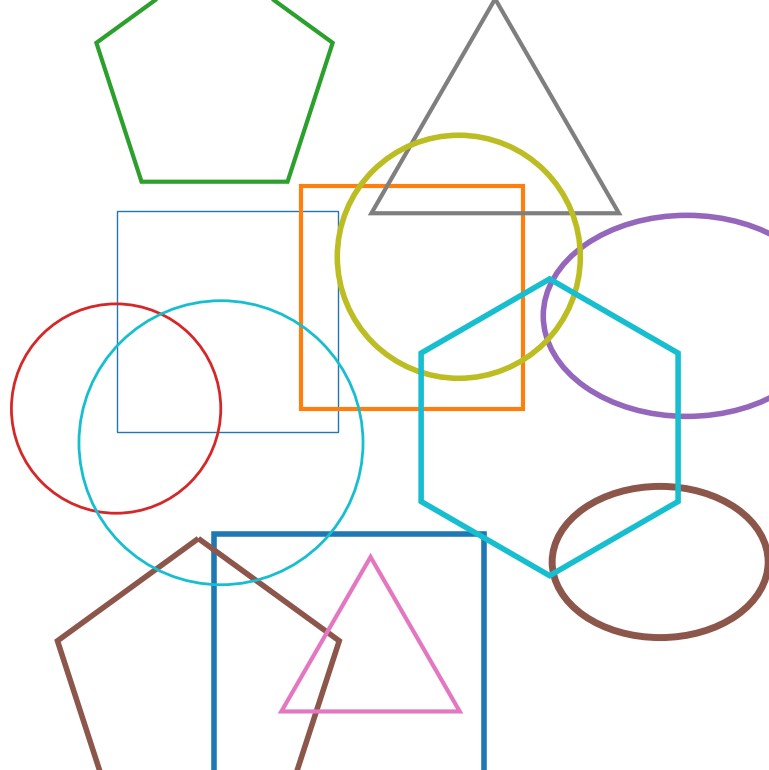[{"shape": "square", "thickness": 0.5, "radius": 0.72, "center": [0.296, 0.582]}, {"shape": "square", "thickness": 2, "radius": 0.87, "center": [0.453, 0.131]}, {"shape": "square", "thickness": 1.5, "radius": 0.72, "center": [0.535, 0.614]}, {"shape": "pentagon", "thickness": 1.5, "radius": 0.81, "center": [0.279, 0.895]}, {"shape": "circle", "thickness": 1, "radius": 0.68, "center": [0.151, 0.469]}, {"shape": "oval", "thickness": 2, "radius": 0.93, "center": [0.892, 0.59]}, {"shape": "pentagon", "thickness": 2, "radius": 0.96, "center": [0.258, 0.108]}, {"shape": "oval", "thickness": 2.5, "radius": 0.7, "center": [0.857, 0.27]}, {"shape": "triangle", "thickness": 1.5, "radius": 0.67, "center": [0.481, 0.143]}, {"shape": "triangle", "thickness": 1.5, "radius": 0.93, "center": [0.643, 0.816]}, {"shape": "circle", "thickness": 2, "radius": 0.79, "center": [0.596, 0.667]}, {"shape": "circle", "thickness": 1, "radius": 0.92, "center": [0.287, 0.425]}, {"shape": "hexagon", "thickness": 2, "radius": 0.96, "center": [0.714, 0.445]}]